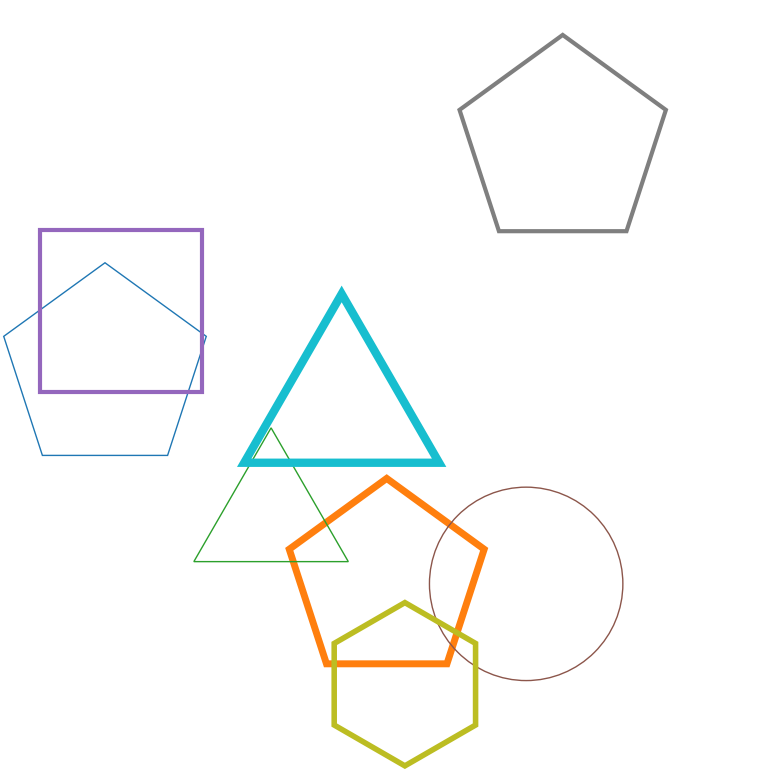[{"shape": "pentagon", "thickness": 0.5, "radius": 0.69, "center": [0.136, 0.52]}, {"shape": "pentagon", "thickness": 2.5, "radius": 0.67, "center": [0.502, 0.246]}, {"shape": "triangle", "thickness": 0.5, "radius": 0.58, "center": [0.352, 0.329]}, {"shape": "square", "thickness": 1.5, "radius": 0.53, "center": [0.157, 0.596]}, {"shape": "circle", "thickness": 0.5, "radius": 0.63, "center": [0.683, 0.242]}, {"shape": "pentagon", "thickness": 1.5, "radius": 0.7, "center": [0.731, 0.814]}, {"shape": "hexagon", "thickness": 2, "radius": 0.53, "center": [0.526, 0.111]}, {"shape": "triangle", "thickness": 3, "radius": 0.73, "center": [0.444, 0.472]}]